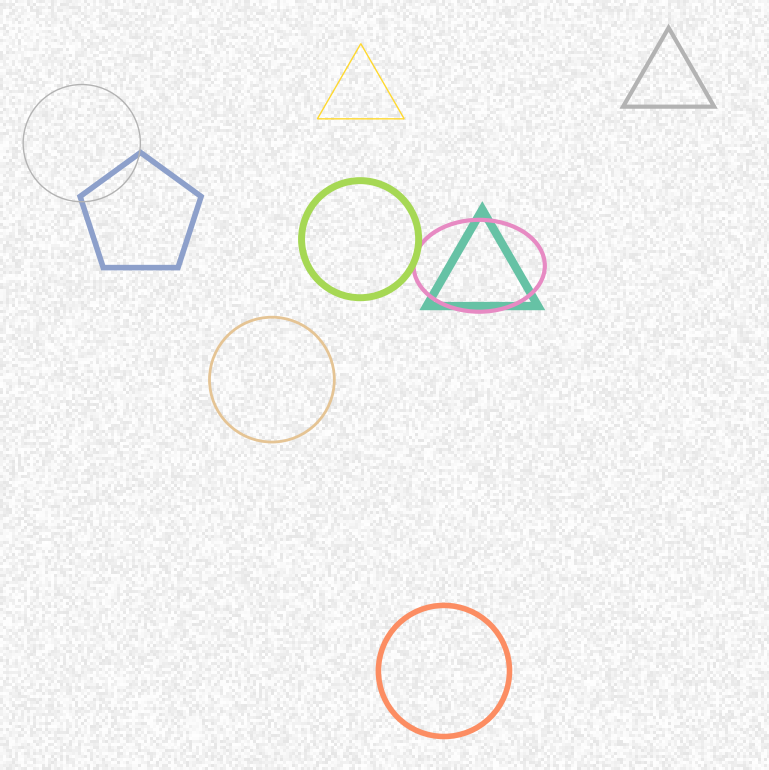[{"shape": "triangle", "thickness": 3, "radius": 0.42, "center": [0.626, 0.644]}, {"shape": "circle", "thickness": 2, "radius": 0.43, "center": [0.577, 0.129]}, {"shape": "pentagon", "thickness": 2, "radius": 0.41, "center": [0.183, 0.719]}, {"shape": "oval", "thickness": 1.5, "radius": 0.43, "center": [0.622, 0.655]}, {"shape": "circle", "thickness": 2.5, "radius": 0.38, "center": [0.468, 0.689]}, {"shape": "triangle", "thickness": 0.5, "radius": 0.33, "center": [0.469, 0.878]}, {"shape": "circle", "thickness": 1, "radius": 0.41, "center": [0.353, 0.507]}, {"shape": "triangle", "thickness": 1.5, "radius": 0.34, "center": [0.868, 0.896]}, {"shape": "circle", "thickness": 0.5, "radius": 0.38, "center": [0.106, 0.814]}]